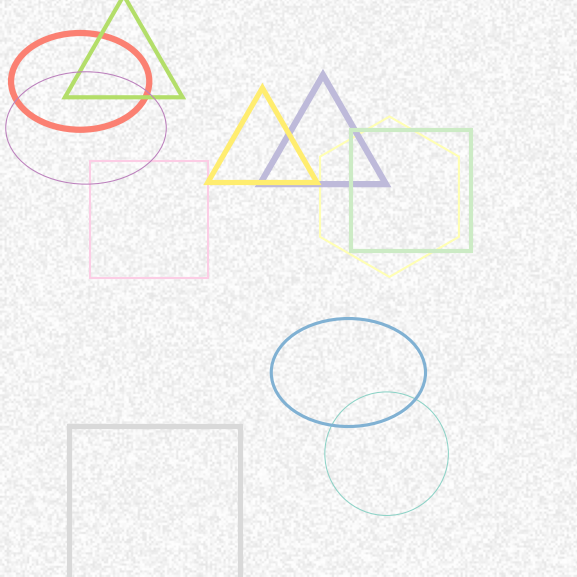[{"shape": "circle", "thickness": 0.5, "radius": 0.53, "center": [0.669, 0.214]}, {"shape": "hexagon", "thickness": 1, "radius": 0.69, "center": [0.674, 0.658]}, {"shape": "triangle", "thickness": 3, "radius": 0.63, "center": [0.559, 0.743]}, {"shape": "oval", "thickness": 3, "radius": 0.6, "center": [0.139, 0.858]}, {"shape": "oval", "thickness": 1.5, "radius": 0.67, "center": [0.603, 0.354]}, {"shape": "triangle", "thickness": 2, "radius": 0.59, "center": [0.214, 0.889]}, {"shape": "square", "thickness": 1, "radius": 0.51, "center": [0.258, 0.619]}, {"shape": "square", "thickness": 2.5, "radius": 0.74, "center": [0.268, 0.114]}, {"shape": "oval", "thickness": 0.5, "radius": 0.69, "center": [0.149, 0.778]}, {"shape": "square", "thickness": 2, "radius": 0.52, "center": [0.711, 0.669]}, {"shape": "triangle", "thickness": 2.5, "radius": 0.55, "center": [0.454, 0.738]}]